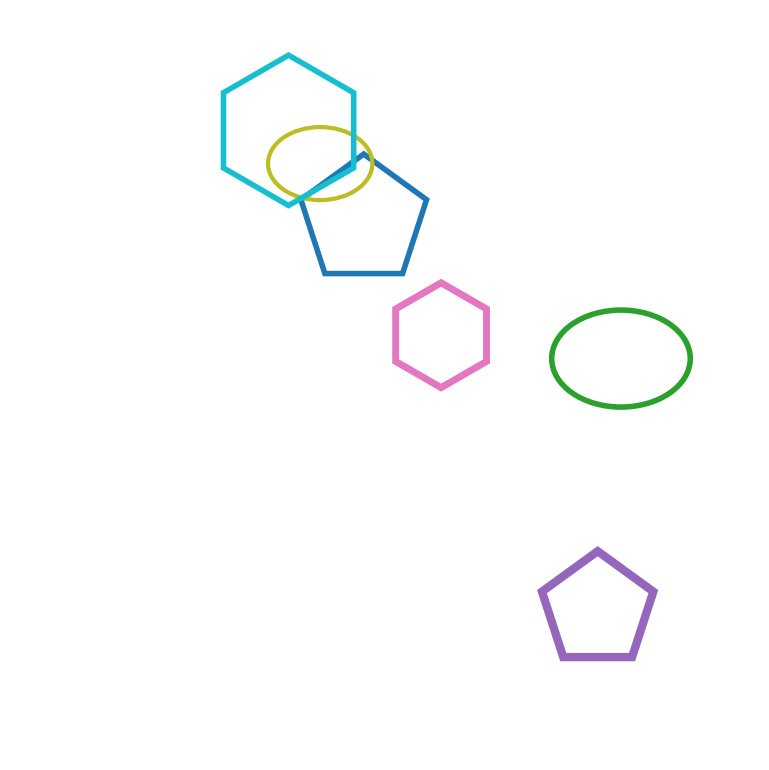[{"shape": "pentagon", "thickness": 2, "radius": 0.43, "center": [0.472, 0.714]}, {"shape": "oval", "thickness": 2, "radius": 0.45, "center": [0.806, 0.534]}, {"shape": "pentagon", "thickness": 3, "radius": 0.38, "center": [0.776, 0.208]}, {"shape": "hexagon", "thickness": 2.5, "radius": 0.34, "center": [0.573, 0.565]}, {"shape": "oval", "thickness": 1.5, "radius": 0.34, "center": [0.416, 0.788]}, {"shape": "hexagon", "thickness": 2, "radius": 0.49, "center": [0.375, 0.831]}]